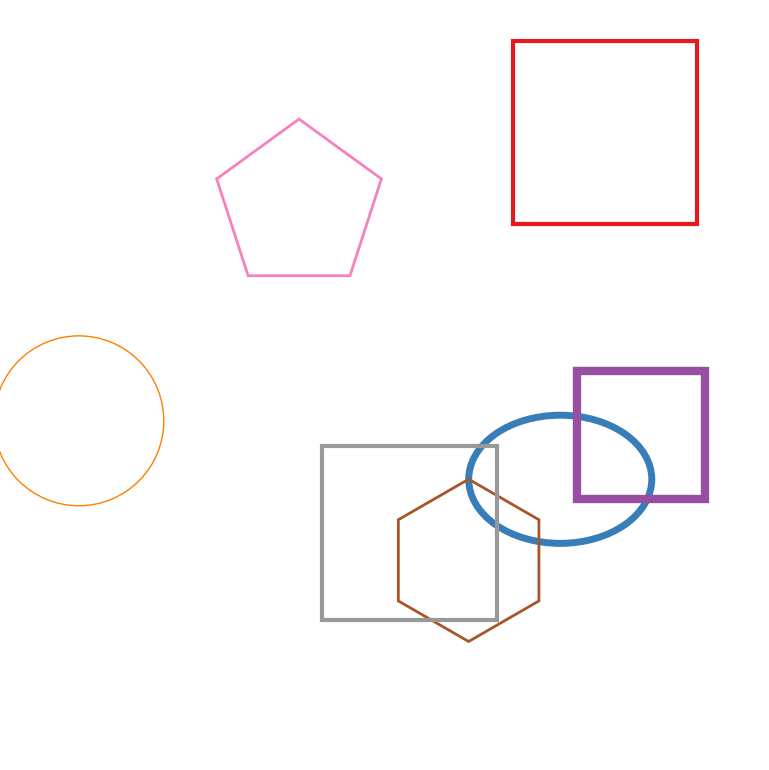[{"shape": "square", "thickness": 1.5, "radius": 0.6, "center": [0.786, 0.828]}, {"shape": "oval", "thickness": 2.5, "radius": 0.59, "center": [0.728, 0.378]}, {"shape": "square", "thickness": 3, "radius": 0.42, "center": [0.832, 0.435]}, {"shape": "circle", "thickness": 0.5, "radius": 0.55, "center": [0.102, 0.453]}, {"shape": "hexagon", "thickness": 1, "radius": 0.53, "center": [0.609, 0.272]}, {"shape": "pentagon", "thickness": 1, "radius": 0.56, "center": [0.388, 0.733]}, {"shape": "square", "thickness": 1.5, "radius": 0.57, "center": [0.532, 0.308]}]